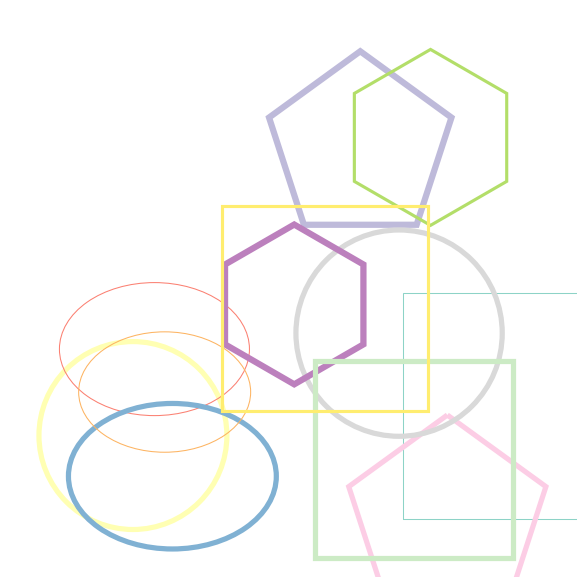[{"shape": "square", "thickness": 0.5, "radius": 0.98, "center": [0.893, 0.296]}, {"shape": "circle", "thickness": 2.5, "radius": 0.81, "center": [0.23, 0.245]}, {"shape": "pentagon", "thickness": 3, "radius": 0.83, "center": [0.624, 0.744]}, {"shape": "oval", "thickness": 0.5, "radius": 0.82, "center": [0.267, 0.395]}, {"shape": "oval", "thickness": 2.5, "radius": 0.9, "center": [0.298, 0.175]}, {"shape": "oval", "thickness": 0.5, "radius": 0.74, "center": [0.285, 0.32]}, {"shape": "hexagon", "thickness": 1.5, "radius": 0.76, "center": [0.746, 0.761]}, {"shape": "pentagon", "thickness": 2.5, "radius": 0.9, "center": [0.775, 0.101]}, {"shape": "circle", "thickness": 2.5, "radius": 0.89, "center": [0.691, 0.422]}, {"shape": "hexagon", "thickness": 3, "radius": 0.69, "center": [0.509, 0.472]}, {"shape": "square", "thickness": 2.5, "radius": 0.85, "center": [0.717, 0.203]}, {"shape": "square", "thickness": 1.5, "radius": 0.89, "center": [0.562, 0.465]}]